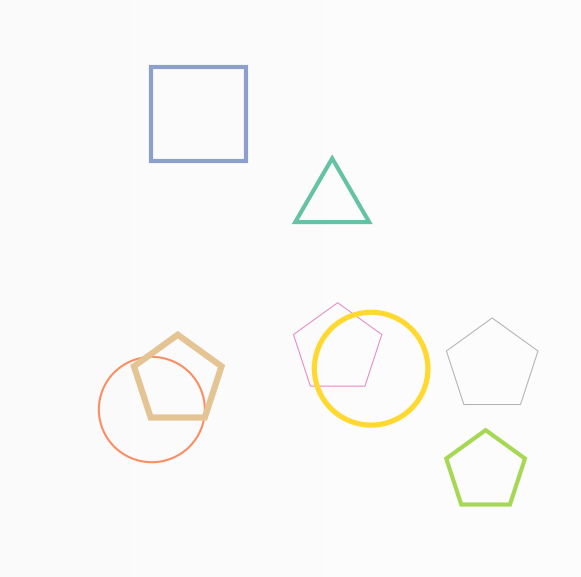[{"shape": "triangle", "thickness": 2, "radius": 0.37, "center": [0.572, 0.651]}, {"shape": "circle", "thickness": 1, "radius": 0.46, "center": [0.261, 0.29]}, {"shape": "square", "thickness": 2, "radius": 0.41, "center": [0.341, 0.802]}, {"shape": "pentagon", "thickness": 0.5, "radius": 0.4, "center": [0.581, 0.395]}, {"shape": "pentagon", "thickness": 2, "radius": 0.36, "center": [0.835, 0.183]}, {"shape": "circle", "thickness": 2.5, "radius": 0.49, "center": [0.639, 0.361]}, {"shape": "pentagon", "thickness": 3, "radius": 0.4, "center": [0.306, 0.34]}, {"shape": "pentagon", "thickness": 0.5, "radius": 0.41, "center": [0.847, 0.366]}]